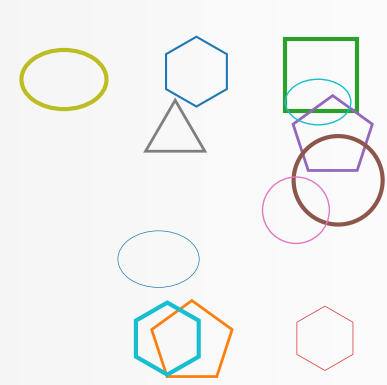[{"shape": "oval", "thickness": 0.5, "radius": 0.52, "center": [0.409, 0.327]}, {"shape": "hexagon", "thickness": 1.5, "radius": 0.45, "center": [0.507, 0.814]}, {"shape": "pentagon", "thickness": 2, "radius": 0.55, "center": [0.495, 0.11]}, {"shape": "square", "thickness": 3, "radius": 0.47, "center": [0.829, 0.805]}, {"shape": "hexagon", "thickness": 0.5, "radius": 0.42, "center": [0.838, 0.121]}, {"shape": "pentagon", "thickness": 2, "radius": 0.54, "center": [0.859, 0.644]}, {"shape": "circle", "thickness": 3, "radius": 0.57, "center": [0.873, 0.532]}, {"shape": "circle", "thickness": 1, "radius": 0.43, "center": [0.764, 0.454]}, {"shape": "triangle", "thickness": 2, "radius": 0.44, "center": [0.452, 0.651]}, {"shape": "oval", "thickness": 3, "radius": 0.55, "center": [0.165, 0.793]}, {"shape": "hexagon", "thickness": 3, "radius": 0.47, "center": [0.432, 0.12]}, {"shape": "oval", "thickness": 1, "radius": 0.42, "center": [0.821, 0.735]}]